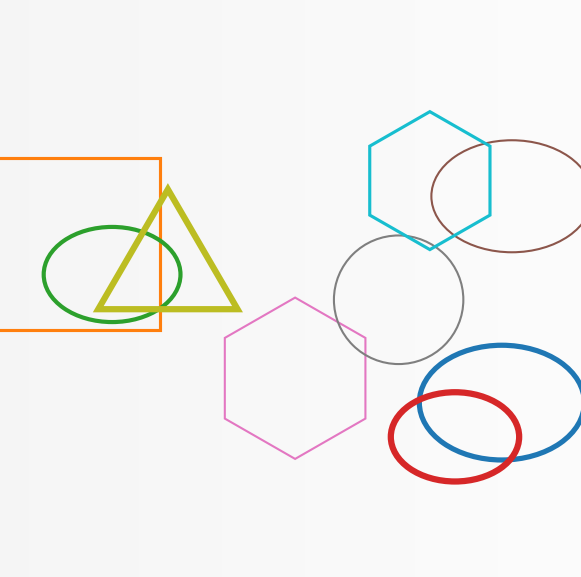[{"shape": "oval", "thickness": 2.5, "radius": 0.71, "center": [0.863, 0.302]}, {"shape": "square", "thickness": 1.5, "radius": 0.75, "center": [0.126, 0.576]}, {"shape": "oval", "thickness": 2, "radius": 0.59, "center": [0.193, 0.524]}, {"shape": "oval", "thickness": 3, "radius": 0.55, "center": [0.783, 0.243]}, {"shape": "oval", "thickness": 1, "radius": 0.69, "center": [0.881, 0.659]}, {"shape": "hexagon", "thickness": 1, "radius": 0.7, "center": [0.508, 0.344]}, {"shape": "circle", "thickness": 1, "radius": 0.56, "center": [0.686, 0.48]}, {"shape": "triangle", "thickness": 3, "radius": 0.69, "center": [0.289, 0.533]}, {"shape": "hexagon", "thickness": 1.5, "radius": 0.6, "center": [0.74, 0.686]}]